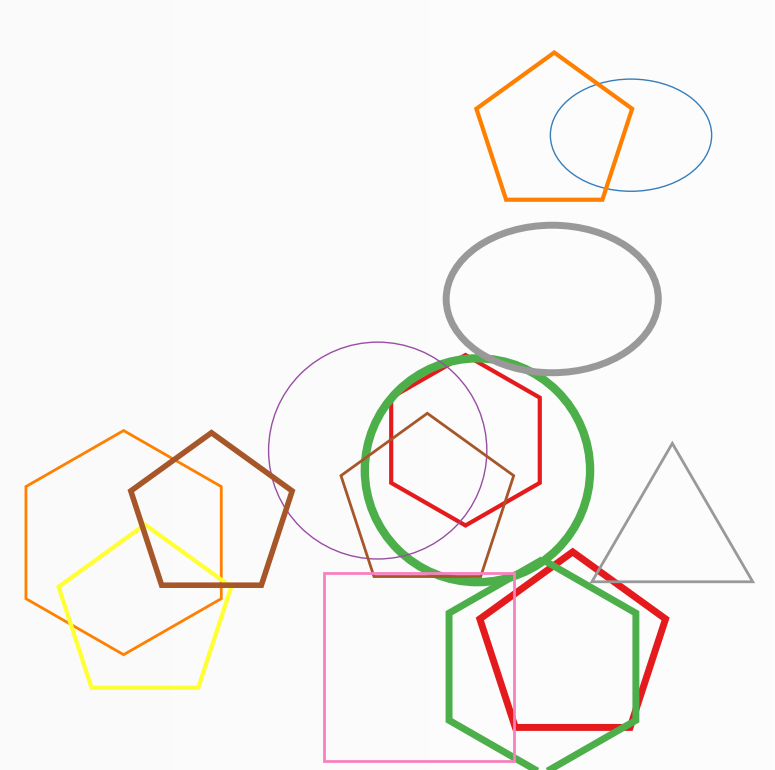[{"shape": "hexagon", "thickness": 1.5, "radius": 0.55, "center": [0.601, 0.428]}, {"shape": "pentagon", "thickness": 2.5, "radius": 0.63, "center": [0.739, 0.157]}, {"shape": "oval", "thickness": 0.5, "radius": 0.52, "center": [0.814, 0.824]}, {"shape": "hexagon", "thickness": 2.5, "radius": 0.7, "center": [0.7, 0.134]}, {"shape": "circle", "thickness": 3, "radius": 0.73, "center": [0.616, 0.389]}, {"shape": "circle", "thickness": 0.5, "radius": 0.7, "center": [0.487, 0.415]}, {"shape": "hexagon", "thickness": 1, "radius": 0.73, "center": [0.159, 0.295]}, {"shape": "pentagon", "thickness": 1.5, "radius": 0.53, "center": [0.715, 0.826]}, {"shape": "pentagon", "thickness": 1.5, "radius": 0.59, "center": [0.187, 0.202]}, {"shape": "pentagon", "thickness": 2, "radius": 0.55, "center": [0.273, 0.329]}, {"shape": "pentagon", "thickness": 1, "radius": 0.59, "center": [0.551, 0.346]}, {"shape": "square", "thickness": 1, "radius": 0.61, "center": [0.541, 0.134]}, {"shape": "triangle", "thickness": 1, "radius": 0.6, "center": [0.868, 0.304]}, {"shape": "oval", "thickness": 2.5, "radius": 0.68, "center": [0.713, 0.612]}]